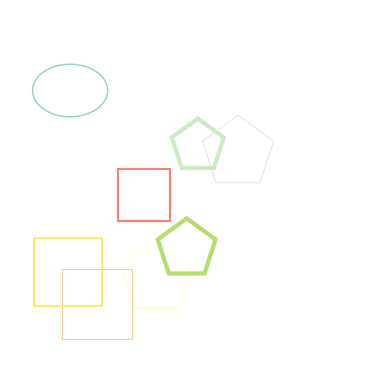[{"shape": "oval", "thickness": 1, "radius": 0.49, "center": [0.182, 0.765]}, {"shape": "pentagon", "thickness": 0.5, "radius": 0.49, "center": [0.407, 0.278]}, {"shape": "square", "thickness": 1.5, "radius": 0.34, "center": [0.374, 0.493]}, {"shape": "square", "thickness": 0.5, "radius": 0.46, "center": [0.251, 0.21]}, {"shape": "pentagon", "thickness": 3, "radius": 0.4, "center": [0.485, 0.354]}, {"shape": "pentagon", "thickness": 0.5, "radius": 0.49, "center": [0.618, 0.604]}, {"shape": "pentagon", "thickness": 3, "radius": 0.36, "center": [0.514, 0.621]}, {"shape": "square", "thickness": 1.5, "radius": 0.44, "center": [0.176, 0.294]}]